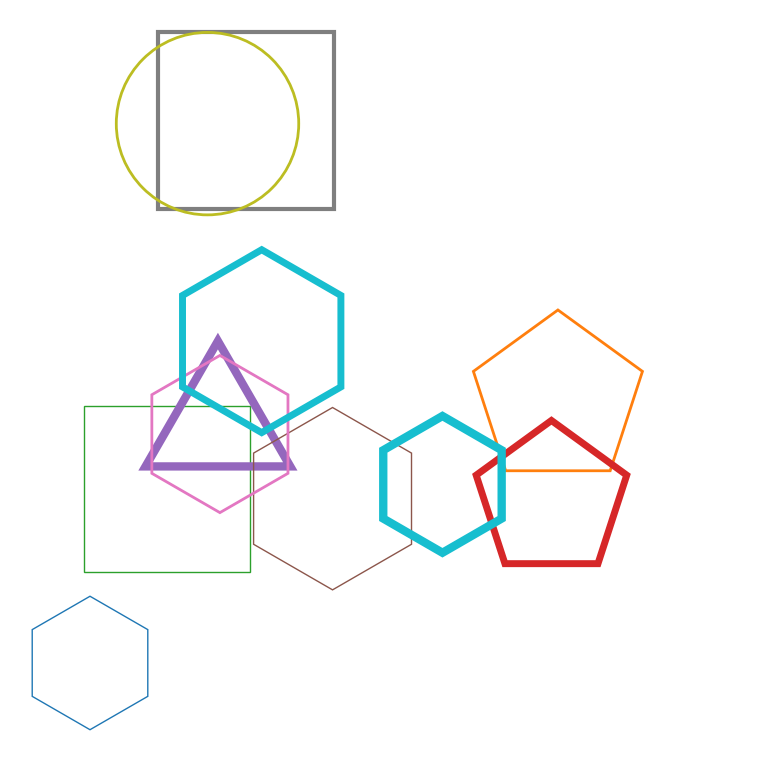[{"shape": "hexagon", "thickness": 0.5, "radius": 0.43, "center": [0.117, 0.139]}, {"shape": "pentagon", "thickness": 1, "radius": 0.58, "center": [0.725, 0.482]}, {"shape": "square", "thickness": 0.5, "radius": 0.54, "center": [0.217, 0.365]}, {"shape": "pentagon", "thickness": 2.5, "radius": 0.51, "center": [0.716, 0.351]}, {"shape": "triangle", "thickness": 3, "radius": 0.54, "center": [0.283, 0.449]}, {"shape": "hexagon", "thickness": 0.5, "radius": 0.59, "center": [0.432, 0.352]}, {"shape": "hexagon", "thickness": 1, "radius": 0.51, "center": [0.286, 0.436]}, {"shape": "square", "thickness": 1.5, "radius": 0.57, "center": [0.319, 0.843]}, {"shape": "circle", "thickness": 1, "radius": 0.59, "center": [0.269, 0.839]}, {"shape": "hexagon", "thickness": 2.5, "radius": 0.59, "center": [0.34, 0.557]}, {"shape": "hexagon", "thickness": 3, "radius": 0.44, "center": [0.575, 0.371]}]